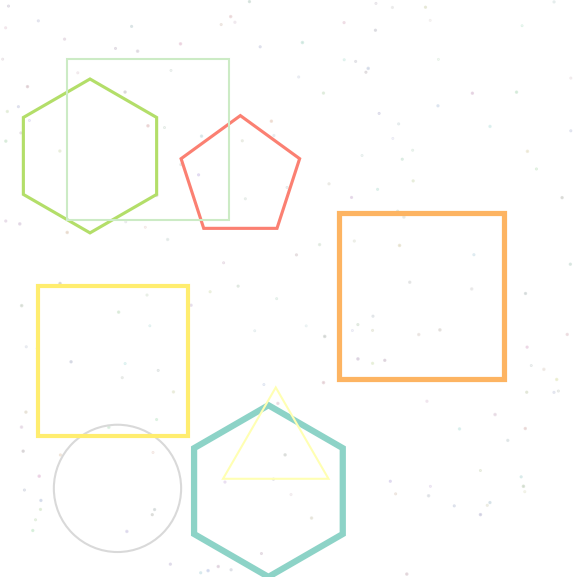[{"shape": "hexagon", "thickness": 3, "radius": 0.74, "center": [0.465, 0.149]}, {"shape": "triangle", "thickness": 1, "radius": 0.53, "center": [0.478, 0.223]}, {"shape": "pentagon", "thickness": 1.5, "radius": 0.54, "center": [0.416, 0.691]}, {"shape": "square", "thickness": 2.5, "radius": 0.72, "center": [0.73, 0.486]}, {"shape": "hexagon", "thickness": 1.5, "radius": 0.67, "center": [0.156, 0.729]}, {"shape": "circle", "thickness": 1, "radius": 0.55, "center": [0.203, 0.153]}, {"shape": "square", "thickness": 1, "radius": 0.7, "center": [0.256, 0.757]}, {"shape": "square", "thickness": 2, "radius": 0.65, "center": [0.196, 0.374]}]